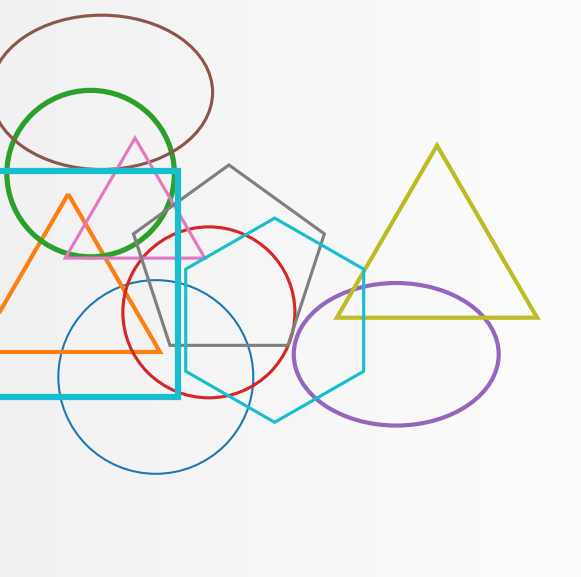[{"shape": "circle", "thickness": 1, "radius": 0.84, "center": [0.268, 0.346]}, {"shape": "triangle", "thickness": 2, "radius": 0.91, "center": [0.117, 0.481]}, {"shape": "circle", "thickness": 2.5, "radius": 0.72, "center": [0.156, 0.699]}, {"shape": "circle", "thickness": 1.5, "radius": 0.74, "center": [0.359, 0.458]}, {"shape": "oval", "thickness": 2, "radius": 0.88, "center": [0.682, 0.386]}, {"shape": "oval", "thickness": 1.5, "radius": 0.95, "center": [0.175, 0.839]}, {"shape": "triangle", "thickness": 1.5, "radius": 0.69, "center": [0.232, 0.621]}, {"shape": "pentagon", "thickness": 1.5, "radius": 0.86, "center": [0.394, 0.541]}, {"shape": "triangle", "thickness": 2, "radius": 0.99, "center": [0.752, 0.548]}, {"shape": "square", "thickness": 3, "radius": 0.98, "center": [0.111, 0.507]}, {"shape": "hexagon", "thickness": 1.5, "radius": 0.88, "center": [0.473, 0.445]}]